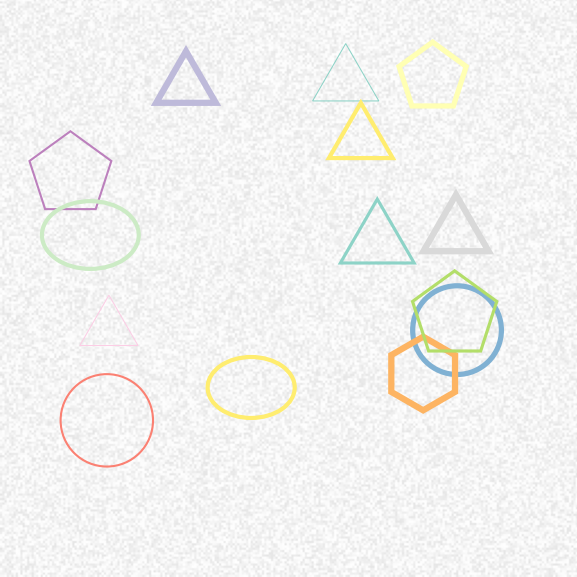[{"shape": "triangle", "thickness": 1.5, "radius": 0.37, "center": [0.653, 0.581]}, {"shape": "triangle", "thickness": 0.5, "radius": 0.33, "center": [0.599, 0.857]}, {"shape": "pentagon", "thickness": 2.5, "radius": 0.31, "center": [0.749, 0.865]}, {"shape": "triangle", "thickness": 3, "radius": 0.3, "center": [0.322, 0.851]}, {"shape": "circle", "thickness": 1, "radius": 0.4, "center": [0.185, 0.271]}, {"shape": "circle", "thickness": 2.5, "radius": 0.38, "center": [0.791, 0.427]}, {"shape": "hexagon", "thickness": 3, "radius": 0.32, "center": [0.733, 0.352]}, {"shape": "pentagon", "thickness": 1.5, "radius": 0.38, "center": [0.787, 0.453]}, {"shape": "triangle", "thickness": 0.5, "radius": 0.29, "center": [0.189, 0.43]}, {"shape": "triangle", "thickness": 3, "radius": 0.33, "center": [0.79, 0.597]}, {"shape": "pentagon", "thickness": 1, "radius": 0.37, "center": [0.122, 0.697]}, {"shape": "oval", "thickness": 2, "radius": 0.42, "center": [0.156, 0.592]}, {"shape": "oval", "thickness": 2, "radius": 0.38, "center": [0.435, 0.328]}, {"shape": "triangle", "thickness": 2, "radius": 0.32, "center": [0.625, 0.757]}]